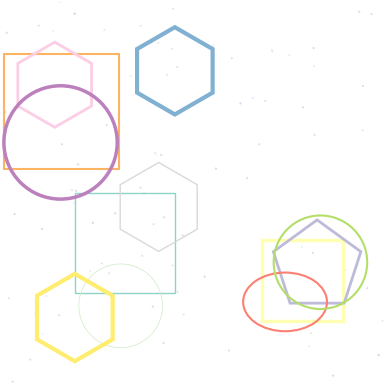[{"shape": "square", "thickness": 1, "radius": 0.65, "center": [0.325, 0.369]}, {"shape": "square", "thickness": 2.5, "radius": 0.52, "center": [0.786, 0.271]}, {"shape": "pentagon", "thickness": 2, "radius": 0.6, "center": [0.824, 0.309]}, {"shape": "oval", "thickness": 1.5, "radius": 0.54, "center": [0.74, 0.216]}, {"shape": "hexagon", "thickness": 3, "radius": 0.57, "center": [0.454, 0.816]}, {"shape": "square", "thickness": 1.5, "radius": 0.74, "center": [0.16, 0.711]}, {"shape": "circle", "thickness": 1.5, "radius": 0.61, "center": [0.832, 0.319]}, {"shape": "hexagon", "thickness": 2, "radius": 0.55, "center": [0.142, 0.78]}, {"shape": "hexagon", "thickness": 1, "radius": 0.58, "center": [0.412, 0.462]}, {"shape": "circle", "thickness": 2.5, "radius": 0.74, "center": [0.157, 0.63]}, {"shape": "circle", "thickness": 0.5, "radius": 0.54, "center": [0.314, 0.206]}, {"shape": "hexagon", "thickness": 3, "radius": 0.57, "center": [0.194, 0.175]}]